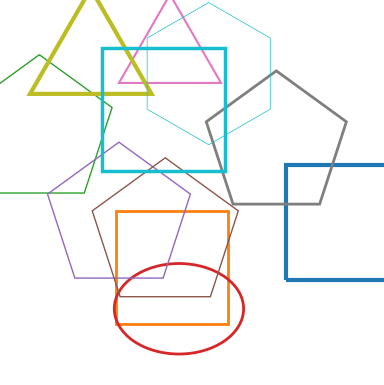[{"shape": "square", "thickness": 3, "radius": 0.75, "center": [0.893, 0.422]}, {"shape": "square", "thickness": 2, "radius": 0.73, "center": [0.447, 0.305]}, {"shape": "pentagon", "thickness": 1, "radius": 0.99, "center": [0.102, 0.659]}, {"shape": "oval", "thickness": 2, "radius": 0.84, "center": [0.465, 0.198]}, {"shape": "pentagon", "thickness": 1, "radius": 0.98, "center": [0.309, 0.436]}, {"shape": "pentagon", "thickness": 1, "radius": 1.0, "center": [0.429, 0.391]}, {"shape": "triangle", "thickness": 1.5, "radius": 0.77, "center": [0.442, 0.861]}, {"shape": "pentagon", "thickness": 2, "radius": 0.96, "center": [0.718, 0.625]}, {"shape": "triangle", "thickness": 3, "radius": 0.91, "center": [0.236, 0.847]}, {"shape": "hexagon", "thickness": 0.5, "radius": 0.92, "center": [0.542, 0.809]}, {"shape": "square", "thickness": 2.5, "radius": 0.8, "center": [0.425, 0.716]}]